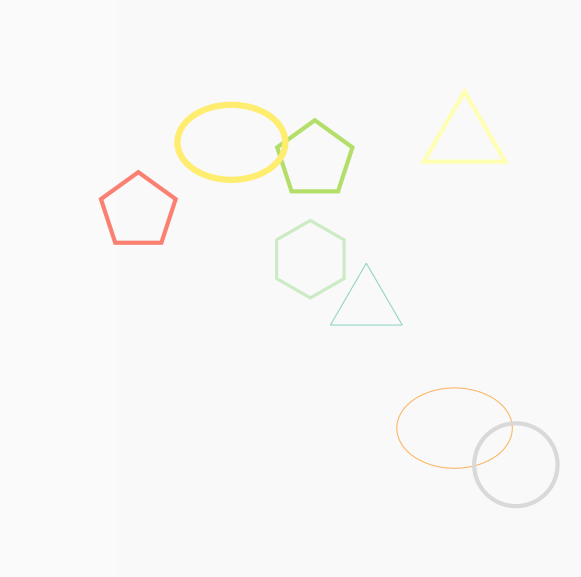[{"shape": "triangle", "thickness": 0.5, "radius": 0.36, "center": [0.63, 0.472]}, {"shape": "triangle", "thickness": 2, "radius": 0.4, "center": [0.799, 0.76]}, {"shape": "pentagon", "thickness": 2, "radius": 0.34, "center": [0.238, 0.633]}, {"shape": "oval", "thickness": 0.5, "radius": 0.5, "center": [0.782, 0.258]}, {"shape": "pentagon", "thickness": 2, "radius": 0.34, "center": [0.542, 0.723]}, {"shape": "circle", "thickness": 2, "radius": 0.36, "center": [0.888, 0.194]}, {"shape": "hexagon", "thickness": 1.5, "radius": 0.34, "center": [0.534, 0.55]}, {"shape": "oval", "thickness": 3, "radius": 0.46, "center": [0.398, 0.753]}]